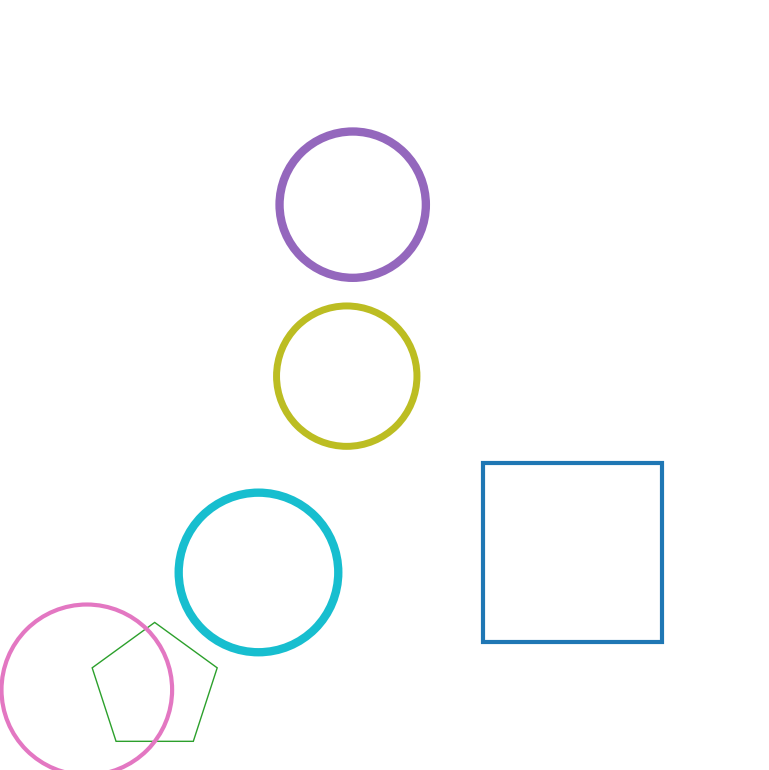[{"shape": "square", "thickness": 1.5, "radius": 0.58, "center": [0.744, 0.282]}, {"shape": "pentagon", "thickness": 0.5, "radius": 0.43, "center": [0.201, 0.106]}, {"shape": "circle", "thickness": 3, "radius": 0.48, "center": [0.458, 0.734]}, {"shape": "circle", "thickness": 1.5, "radius": 0.55, "center": [0.113, 0.104]}, {"shape": "circle", "thickness": 2.5, "radius": 0.46, "center": [0.45, 0.511]}, {"shape": "circle", "thickness": 3, "radius": 0.52, "center": [0.336, 0.257]}]